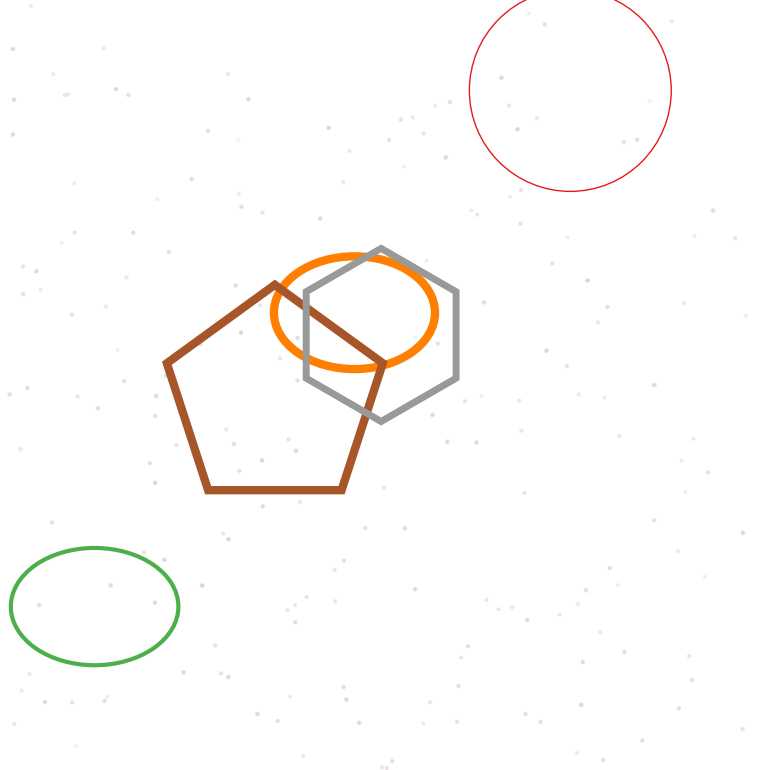[{"shape": "circle", "thickness": 0.5, "radius": 0.66, "center": [0.741, 0.883]}, {"shape": "oval", "thickness": 1.5, "radius": 0.54, "center": [0.123, 0.212]}, {"shape": "oval", "thickness": 3, "radius": 0.52, "center": [0.46, 0.594]}, {"shape": "pentagon", "thickness": 3, "radius": 0.74, "center": [0.357, 0.483]}, {"shape": "hexagon", "thickness": 2.5, "radius": 0.56, "center": [0.495, 0.565]}]